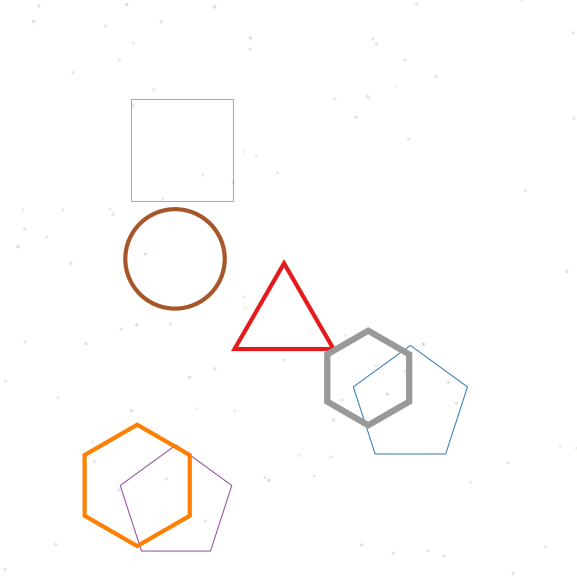[{"shape": "triangle", "thickness": 2, "radius": 0.49, "center": [0.492, 0.444]}, {"shape": "pentagon", "thickness": 0.5, "radius": 0.52, "center": [0.711, 0.297]}, {"shape": "pentagon", "thickness": 0.5, "radius": 0.51, "center": [0.305, 0.127]}, {"shape": "hexagon", "thickness": 2, "radius": 0.53, "center": [0.238, 0.159]}, {"shape": "circle", "thickness": 2, "radius": 0.43, "center": [0.303, 0.551]}, {"shape": "square", "thickness": 0.5, "radius": 0.44, "center": [0.315, 0.739]}, {"shape": "hexagon", "thickness": 3, "radius": 0.41, "center": [0.638, 0.345]}]